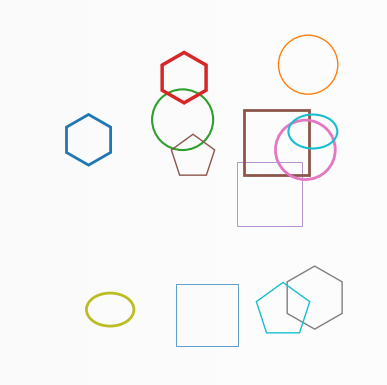[{"shape": "hexagon", "thickness": 2, "radius": 0.33, "center": [0.229, 0.637]}, {"shape": "square", "thickness": 0.5, "radius": 0.4, "center": [0.534, 0.183]}, {"shape": "circle", "thickness": 1, "radius": 0.38, "center": [0.795, 0.832]}, {"shape": "circle", "thickness": 1.5, "radius": 0.39, "center": [0.471, 0.689]}, {"shape": "hexagon", "thickness": 2.5, "radius": 0.33, "center": [0.475, 0.798]}, {"shape": "square", "thickness": 0.5, "radius": 0.42, "center": [0.695, 0.497]}, {"shape": "square", "thickness": 2, "radius": 0.42, "center": [0.714, 0.63]}, {"shape": "pentagon", "thickness": 1, "radius": 0.29, "center": [0.498, 0.593]}, {"shape": "circle", "thickness": 2, "radius": 0.39, "center": [0.788, 0.611]}, {"shape": "hexagon", "thickness": 1, "radius": 0.41, "center": [0.812, 0.227]}, {"shape": "oval", "thickness": 2, "radius": 0.31, "center": [0.284, 0.196]}, {"shape": "oval", "thickness": 1.5, "radius": 0.32, "center": [0.807, 0.658]}, {"shape": "pentagon", "thickness": 1, "radius": 0.36, "center": [0.73, 0.194]}]